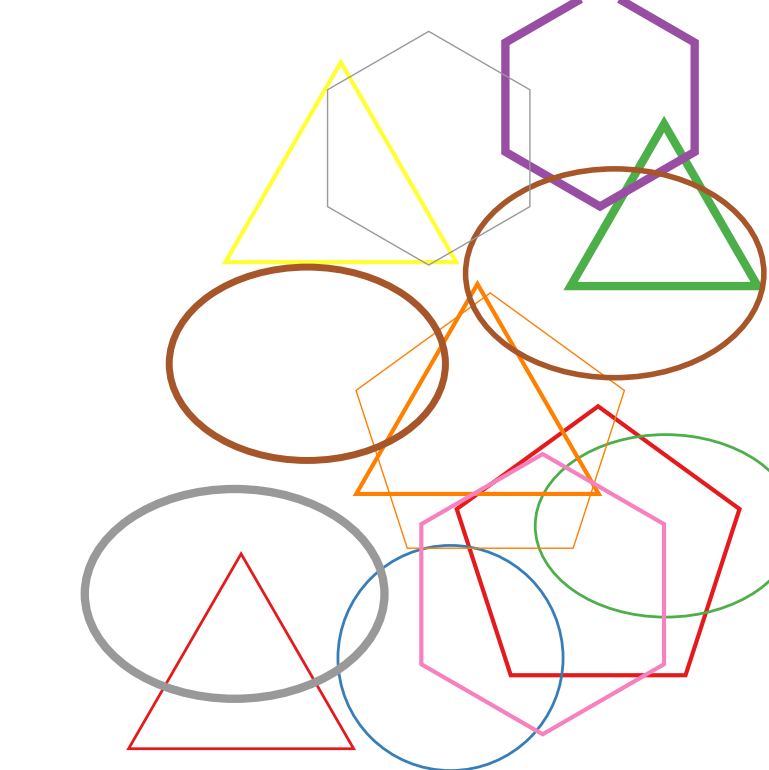[{"shape": "pentagon", "thickness": 1.5, "radius": 0.97, "center": [0.777, 0.279]}, {"shape": "triangle", "thickness": 1, "radius": 0.84, "center": [0.313, 0.112]}, {"shape": "circle", "thickness": 1, "radius": 0.73, "center": [0.585, 0.145]}, {"shape": "triangle", "thickness": 3, "radius": 0.7, "center": [0.863, 0.699]}, {"shape": "oval", "thickness": 1, "radius": 0.85, "center": [0.864, 0.317]}, {"shape": "hexagon", "thickness": 3, "radius": 0.71, "center": [0.779, 0.874]}, {"shape": "pentagon", "thickness": 0.5, "radius": 0.92, "center": [0.637, 0.436]}, {"shape": "triangle", "thickness": 1.5, "radius": 0.91, "center": [0.62, 0.449]}, {"shape": "triangle", "thickness": 1.5, "radius": 0.87, "center": [0.443, 0.746]}, {"shape": "oval", "thickness": 2, "radius": 0.97, "center": [0.798, 0.645]}, {"shape": "oval", "thickness": 2.5, "radius": 0.9, "center": [0.399, 0.528]}, {"shape": "hexagon", "thickness": 1.5, "radius": 0.91, "center": [0.705, 0.228]}, {"shape": "hexagon", "thickness": 0.5, "radius": 0.76, "center": [0.557, 0.808]}, {"shape": "oval", "thickness": 3, "radius": 0.97, "center": [0.305, 0.229]}]